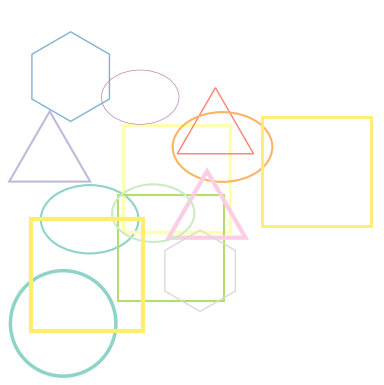[{"shape": "circle", "thickness": 2.5, "radius": 0.68, "center": [0.164, 0.16]}, {"shape": "oval", "thickness": 1.5, "radius": 0.63, "center": [0.233, 0.43]}, {"shape": "square", "thickness": 2.5, "radius": 0.69, "center": [0.459, 0.537]}, {"shape": "triangle", "thickness": 1.5, "radius": 0.61, "center": [0.129, 0.589]}, {"shape": "triangle", "thickness": 1, "radius": 0.57, "center": [0.56, 0.658]}, {"shape": "hexagon", "thickness": 1, "radius": 0.58, "center": [0.184, 0.801]}, {"shape": "oval", "thickness": 1.5, "radius": 0.65, "center": [0.578, 0.618]}, {"shape": "square", "thickness": 1.5, "radius": 0.69, "center": [0.445, 0.356]}, {"shape": "triangle", "thickness": 3, "radius": 0.58, "center": [0.538, 0.44]}, {"shape": "hexagon", "thickness": 1, "radius": 0.53, "center": [0.52, 0.297]}, {"shape": "oval", "thickness": 0.5, "radius": 0.5, "center": [0.364, 0.748]}, {"shape": "oval", "thickness": 1.5, "radius": 0.53, "center": [0.398, 0.446]}, {"shape": "square", "thickness": 3, "radius": 0.72, "center": [0.226, 0.286]}, {"shape": "square", "thickness": 2, "radius": 0.71, "center": [0.822, 0.555]}]